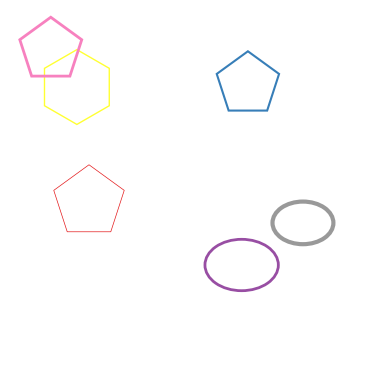[{"shape": "pentagon", "thickness": 0.5, "radius": 0.48, "center": [0.231, 0.476]}, {"shape": "pentagon", "thickness": 1.5, "radius": 0.43, "center": [0.644, 0.782]}, {"shape": "oval", "thickness": 2, "radius": 0.48, "center": [0.628, 0.312]}, {"shape": "hexagon", "thickness": 1, "radius": 0.49, "center": [0.2, 0.774]}, {"shape": "pentagon", "thickness": 2, "radius": 0.42, "center": [0.132, 0.871]}, {"shape": "oval", "thickness": 3, "radius": 0.4, "center": [0.787, 0.421]}]